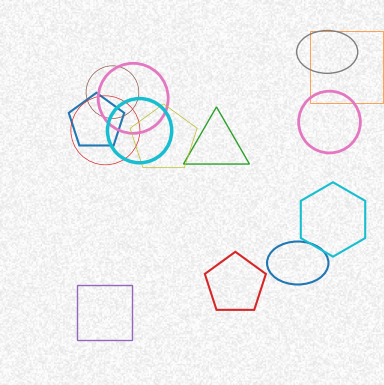[{"shape": "pentagon", "thickness": 1.5, "radius": 0.38, "center": [0.251, 0.683]}, {"shape": "oval", "thickness": 1.5, "radius": 0.4, "center": [0.773, 0.317]}, {"shape": "square", "thickness": 0.5, "radius": 0.47, "center": [0.9, 0.826]}, {"shape": "triangle", "thickness": 1, "radius": 0.49, "center": [0.562, 0.623]}, {"shape": "pentagon", "thickness": 1.5, "radius": 0.42, "center": [0.611, 0.263]}, {"shape": "circle", "thickness": 0.5, "radius": 0.45, "center": [0.274, 0.662]}, {"shape": "square", "thickness": 1, "radius": 0.36, "center": [0.271, 0.188]}, {"shape": "circle", "thickness": 0.5, "radius": 0.34, "center": [0.292, 0.761]}, {"shape": "circle", "thickness": 2, "radius": 0.4, "center": [0.856, 0.683]}, {"shape": "circle", "thickness": 2, "radius": 0.45, "center": [0.346, 0.745]}, {"shape": "oval", "thickness": 1, "radius": 0.4, "center": [0.85, 0.865]}, {"shape": "pentagon", "thickness": 0.5, "radius": 0.46, "center": [0.425, 0.639]}, {"shape": "circle", "thickness": 2.5, "radius": 0.42, "center": [0.363, 0.661]}, {"shape": "hexagon", "thickness": 1.5, "radius": 0.48, "center": [0.865, 0.43]}]